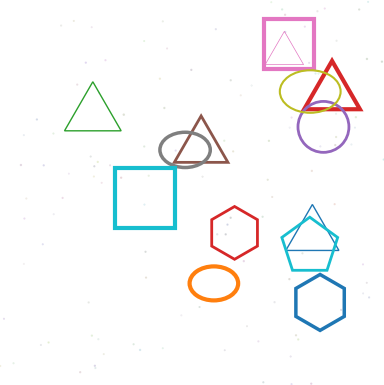[{"shape": "hexagon", "thickness": 2.5, "radius": 0.36, "center": [0.831, 0.214]}, {"shape": "triangle", "thickness": 1, "radius": 0.4, "center": [0.811, 0.389]}, {"shape": "oval", "thickness": 3, "radius": 0.32, "center": [0.556, 0.264]}, {"shape": "triangle", "thickness": 1, "radius": 0.42, "center": [0.241, 0.703]}, {"shape": "hexagon", "thickness": 2, "radius": 0.34, "center": [0.609, 0.395]}, {"shape": "triangle", "thickness": 3, "radius": 0.42, "center": [0.862, 0.758]}, {"shape": "circle", "thickness": 2, "radius": 0.33, "center": [0.84, 0.67]}, {"shape": "triangle", "thickness": 2, "radius": 0.4, "center": [0.522, 0.618]}, {"shape": "square", "thickness": 3, "radius": 0.32, "center": [0.75, 0.886]}, {"shape": "triangle", "thickness": 0.5, "radius": 0.29, "center": [0.739, 0.861]}, {"shape": "oval", "thickness": 2.5, "radius": 0.33, "center": [0.481, 0.611]}, {"shape": "oval", "thickness": 1.5, "radius": 0.39, "center": [0.806, 0.762]}, {"shape": "square", "thickness": 3, "radius": 0.4, "center": [0.377, 0.486]}, {"shape": "pentagon", "thickness": 2, "radius": 0.38, "center": [0.805, 0.36]}]